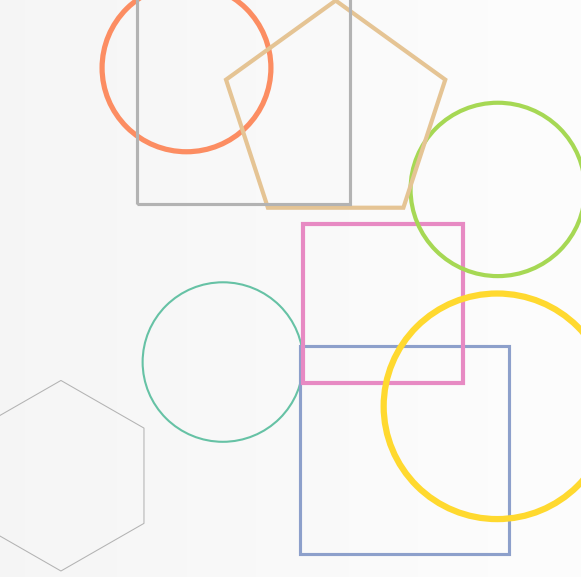[{"shape": "circle", "thickness": 1, "radius": 0.69, "center": [0.383, 0.372]}, {"shape": "circle", "thickness": 2.5, "radius": 0.73, "center": [0.321, 0.882]}, {"shape": "square", "thickness": 1.5, "radius": 0.9, "center": [0.695, 0.22]}, {"shape": "square", "thickness": 2, "radius": 0.69, "center": [0.658, 0.473]}, {"shape": "circle", "thickness": 2, "radius": 0.75, "center": [0.856, 0.671]}, {"shape": "circle", "thickness": 3, "radius": 0.98, "center": [0.855, 0.296]}, {"shape": "pentagon", "thickness": 2, "radius": 0.99, "center": [0.577, 0.8]}, {"shape": "hexagon", "thickness": 0.5, "radius": 0.82, "center": [0.105, 0.175]}, {"shape": "square", "thickness": 1.5, "radius": 0.91, "center": [0.419, 0.828]}]